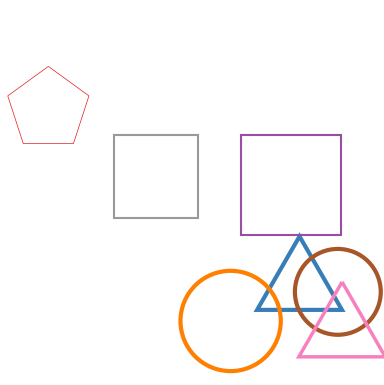[{"shape": "pentagon", "thickness": 0.5, "radius": 0.55, "center": [0.126, 0.717]}, {"shape": "triangle", "thickness": 3, "radius": 0.64, "center": [0.778, 0.259]}, {"shape": "square", "thickness": 1.5, "radius": 0.65, "center": [0.755, 0.52]}, {"shape": "circle", "thickness": 3, "radius": 0.65, "center": [0.599, 0.166]}, {"shape": "circle", "thickness": 3, "radius": 0.56, "center": [0.877, 0.242]}, {"shape": "triangle", "thickness": 2.5, "radius": 0.65, "center": [0.888, 0.138]}, {"shape": "square", "thickness": 1.5, "radius": 0.54, "center": [0.405, 0.542]}]